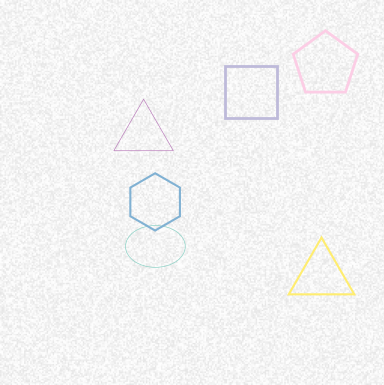[{"shape": "oval", "thickness": 0.5, "radius": 0.39, "center": [0.404, 0.36]}, {"shape": "square", "thickness": 2, "radius": 0.34, "center": [0.652, 0.762]}, {"shape": "hexagon", "thickness": 1.5, "radius": 0.37, "center": [0.403, 0.476]}, {"shape": "pentagon", "thickness": 2, "radius": 0.44, "center": [0.845, 0.832]}, {"shape": "triangle", "thickness": 0.5, "radius": 0.45, "center": [0.373, 0.653]}, {"shape": "triangle", "thickness": 1.5, "radius": 0.49, "center": [0.835, 0.285]}]